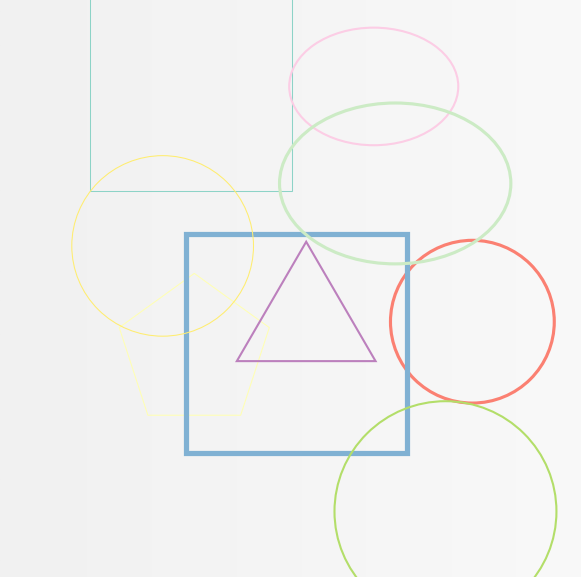[{"shape": "square", "thickness": 0.5, "radius": 0.87, "center": [0.328, 0.842]}, {"shape": "pentagon", "thickness": 0.5, "radius": 0.68, "center": [0.334, 0.39]}, {"shape": "circle", "thickness": 1.5, "radius": 0.7, "center": [0.813, 0.442]}, {"shape": "square", "thickness": 2.5, "radius": 0.95, "center": [0.51, 0.404]}, {"shape": "circle", "thickness": 1, "radius": 0.95, "center": [0.766, 0.113]}, {"shape": "oval", "thickness": 1, "radius": 0.73, "center": [0.643, 0.849]}, {"shape": "triangle", "thickness": 1, "radius": 0.69, "center": [0.527, 0.443]}, {"shape": "oval", "thickness": 1.5, "radius": 0.99, "center": [0.68, 0.681]}, {"shape": "circle", "thickness": 0.5, "radius": 0.78, "center": [0.28, 0.573]}]